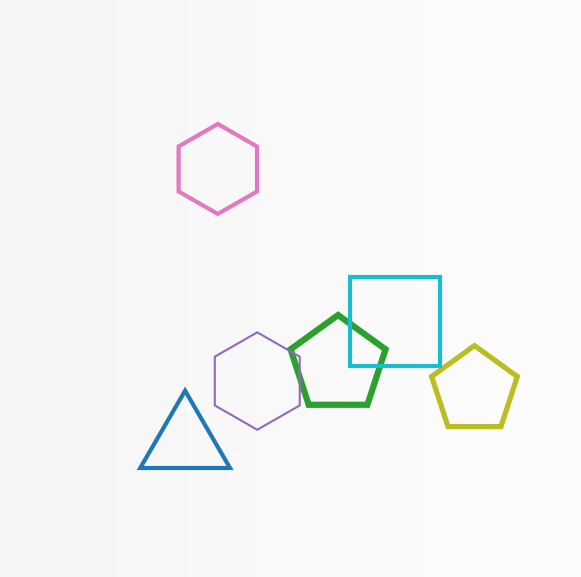[{"shape": "triangle", "thickness": 2, "radius": 0.45, "center": [0.318, 0.233]}, {"shape": "pentagon", "thickness": 3, "radius": 0.43, "center": [0.582, 0.368]}, {"shape": "hexagon", "thickness": 1, "radius": 0.42, "center": [0.443, 0.339]}, {"shape": "hexagon", "thickness": 2, "radius": 0.39, "center": [0.375, 0.707]}, {"shape": "pentagon", "thickness": 2.5, "radius": 0.39, "center": [0.816, 0.323]}, {"shape": "square", "thickness": 2, "radius": 0.39, "center": [0.68, 0.443]}]